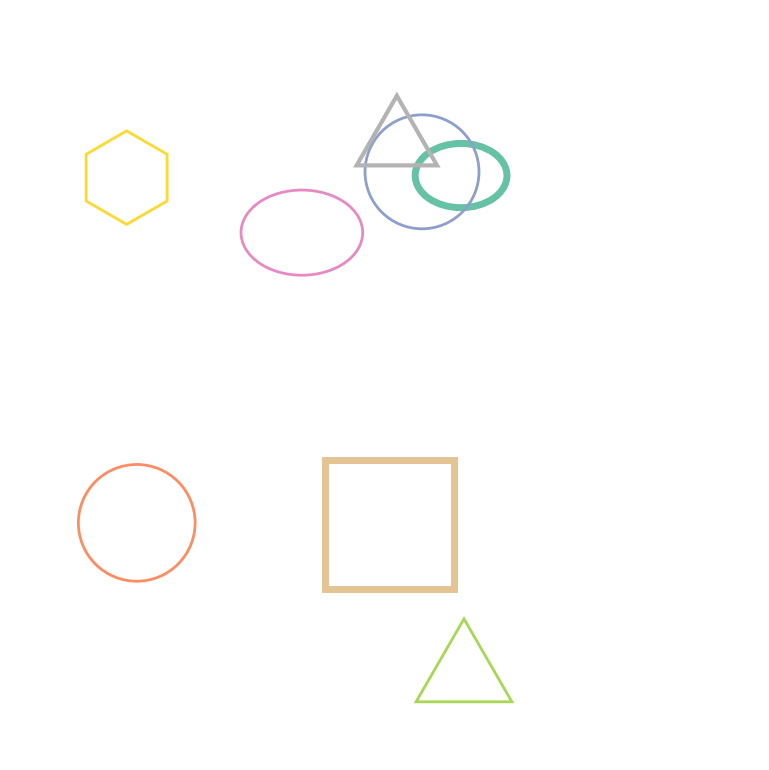[{"shape": "oval", "thickness": 2.5, "radius": 0.3, "center": [0.599, 0.772]}, {"shape": "circle", "thickness": 1, "radius": 0.38, "center": [0.178, 0.321]}, {"shape": "circle", "thickness": 1, "radius": 0.37, "center": [0.548, 0.777]}, {"shape": "oval", "thickness": 1, "radius": 0.39, "center": [0.392, 0.698]}, {"shape": "triangle", "thickness": 1, "radius": 0.36, "center": [0.603, 0.124]}, {"shape": "hexagon", "thickness": 1, "radius": 0.3, "center": [0.164, 0.769]}, {"shape": "square", "thickness": 2.5, "radius": 0.42, "center": [0.505, 0.318]}, {"shape": "triangle", "thickness": 1.5, "radius": 0.3, "center": [0.515, 0.815]}]